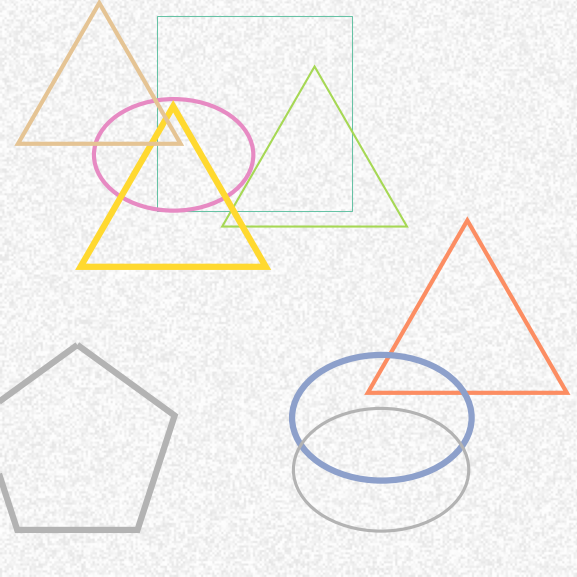[{"shape": "square", "thickness": 0.5, "radius": 0.84, "center": [0.44, 0.803]}, {"shape": "triangle", "thickness": 2, "radius": 0.99, "center": [0.809, 0.418]}, {"shape": "oval", "thickness": 3, "radius": 0.78, "center": [0.661, 0.276]}, {"shape": "oval", "thickness": 2, "radius": 0.69, "center": [0.301, 0.731]}, {"shape": "triangle", "thickness": 1, "radius": 0.92, "center": [0.545, 0.699]}, {"shape": "triangle", "thickness": 3, "radius": 0.93, "center": [0.3, 0.63]}, {"shape": "triangle", "thickness": 2, "radius": 0.81, "center": [0.172, 0.831]}, {"shape": "pentagon", "thickness": 3, "radius": 0.89, "center": [0.134, 0.225]}, {"shape": "oval", "thickness": 1.5, "radius": 0.76, "center": [0.66, 0.186]}]